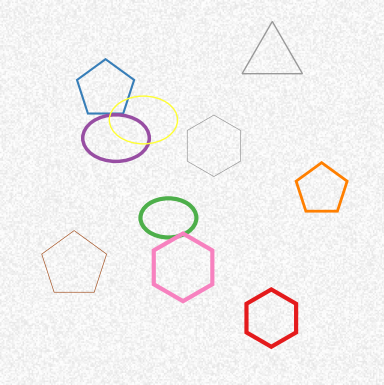[{"shape": "hexagon", "thickness": 3, "radius": 0.37, "center": [0.705, 0.174]}, {"shape": "pentagon", "thickness": 1.5, "radius": 0.39, "center": [0.274, 0.768]}, {"shape": "oval", "thickness": 3, "radius": 0.36, "center": [0.437, 0.434]}, {"shape": "oval", "thickness": 2.5, "radius": 0.43, "center": [0.301, 0.641]}, {"shape": "pentagon", "thickness": 2, "radius": 0.35, "center": [0.835, 0.508]}, {"shape": "oval", "thickness": 1, "radius": 0.44, "center": [0.373, 0.688]}, {"shape": "pentagon", "thickness": 0.5, "radius": 0.44, "center": [0.193, 0.313]}, {"shape": "hexagon", "thickness": 3, "radius": 0.44, "center": [0.475, 0.306]}, {"shape": "hexagon", "thickness": 0.5, "radius": 0.4, "center": [0.556, 0.621]}, {"shape": "triangle", "thickness": 1, "radius": 0.45, "center": [0.707, 0.854]}]